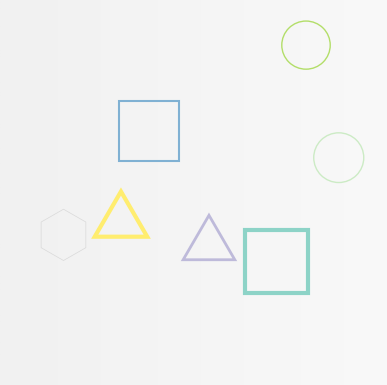[{"shape": "square", "thickness": 3, "radius": 0.41, "center": [0.713, 0.321]}, {"shape": "triangle", "thickness": 2, "radius": 0.38, "center": [0.539, 0.364]}, {"shape": "square", "thickness": 1.5, "radius": 0.39, "center": [0.385, 0.659]}, {"shape": "circle", "thickness": 1, "radius": 0.31, "center": [0.79, 0.883]}, {"shape": "hexagon", "thickness": 0.5, "radius": 0.33, "center": [0.164, 0.39]}, {"shape": "circle", "thickness": 1, "radius": 0.32, "center": [0.874, 0.59]}, {"shape": "triangle", "thickness": 3, "radius": 0.39, "center": [0.312, 0.424]}]